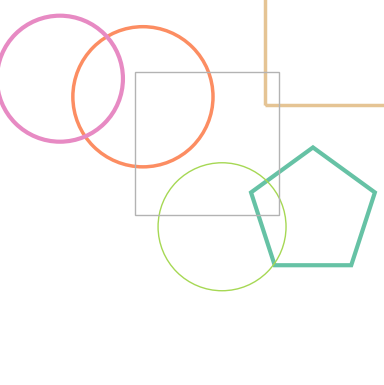[{"shape": "pentagon", "thickness": 3, "radius": 0.85, "center": [0.813, 0.448]}, {"shape": "circle", "thickness": 2.5, "radius": 0.91, "center": [0.371, 0.749]}, {"shape": "circle", "thickness": 3, "radius": 0.82, "center": [0.156, 0.796]}, {"shape": "circle", "thickness": 1, "radius": 0.83, "center": [0.577, 0.411]}, {"shape": "square", "thickness": 2.5, "radius": 0.84, "center": [0.856, 0.895]}, {"shape": "square", "thickness": 1, "radius": 0.93, "center": [0.538, 0.628]}]